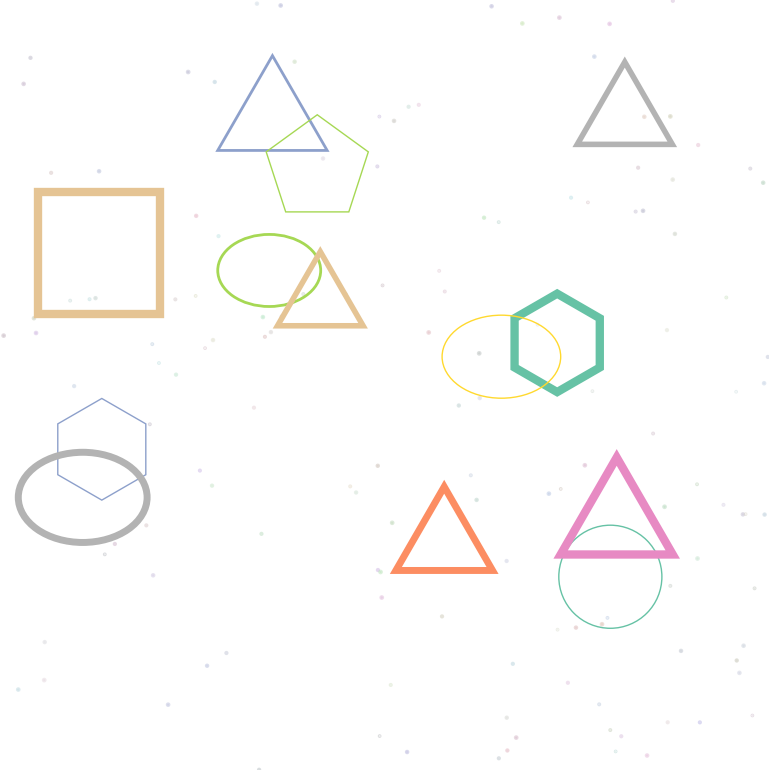[{"shape": "hexagon", "thickness": 3, "radius": 0.32, "center": [0.724, 0.555]}, {"shape": "circle", "thickness": 0.5, "radius": 0.33, "center": [0.793, 0.251]}, {"shape": "triangle", "thickness": 2.5, "radius": 0.36, "center": [0.577, 0.295]}, {"shape": "triangle", "thickness": 1, "radius": 0.41, "center": [0.354, 0.846]}, {"shape": "hexagon", "thickness": 0.5, "radius": 0.33, "center": [0.132, 0.417]}, {"shape": "triangle", "thickness": 3, "radius": 0.42, "center": [0.801, 0.322]}, {"shape": "oval", "thickness": 1, "radius": 0.33, "center": [0.35, 0.649]}, {"shape": "pentagon", "thickness": 0.5, "radius": 0.35, "center": [0.412, 0.781]}, {"shape": "oval", "thickness": 0.5, "radius": 0.39, "center": [0.651, 0.537]}, {"shape": "square", "thickness": 3, "radius": 0.4, "center": [0.128, 0.672]}, {"shape": "triangle", "thickness": 2, "radius": 0.32, "center": [0.416, 0.609]}, {"shape": "oval", "thickness": 2.5, "radius": 0.42, "center": [0.107, 0.354]}, {"shape": "triangle", "thickness": 2, "radius": 0.36, "center": [0.811, 0.848]}]